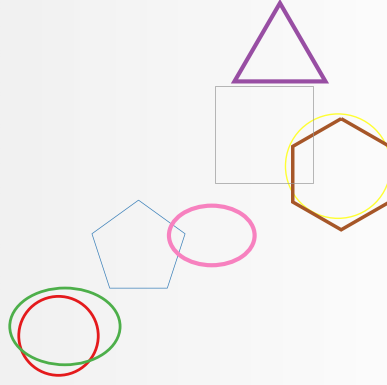[{"shape": "circle", "thickness": 2, "radius": 0.51, "center": [0.151, 0.128]}, {"shape": "pentagon", "thickness": 0.5, "radius": 0.63, "center": [0.357, 0.354]}, {"shape": "oval", "thickness": 2, "radius": 0.71, "center": [0.168, 0.152]}, {"shape": "triangle", "thickness": 3, "radius": 0.68, "center": [0.722, 0.856]}, {"shape": "circle", "thickness": 1, "radius": 0.68, "center": [0.872, 0.568]}, {"shape": "hexagon", "thickness": 2.5, "radius": 0.72, "center": [0.88, 0.548]}, {"shape": "oval", "thickness": 3, "radius": 0.55, "center": [0.547, 0.388]}, {"shape": "square", "thickness": 0.5, "radius": 0.63, "center": [0.681, 0.65]}]